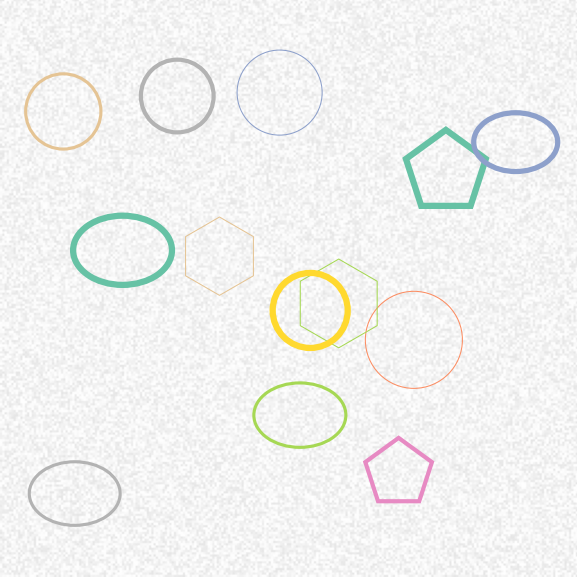[{"shape": "pentagon", "thickness": 3, "radius": 0.36, "center": [0.772, 0.701]}, {"shape": "oval", "thickness": 3, "radius": 0.43, "center": [0.212, 0.566]}, {"shape": "circle", "thickness": 0.5, "radius": 0.42, "center": [0.717, 0.411]}, {"shape": "circle", "thickness": 0.5, "radius": 0.37, "center": [0.484, 0.839]}, {"shape": "oval", "thickness": 2.5, "radius": 0.36, "center": [0.893, 0.753]}, {"shape": "pentagon", "thickness": 2, "radius": 0.3, "center": [0.69, 0.18]}, {"shape": "hexagon", "thickness": 0.5, "radius": 0.38, "center": [0.587, 0.474]}, {"shape": "oval", "thickness": 1.5, "radius": 0.4, "center": [0.519, 0.28]}, {"shape": "circle", "thickness": 3, "radius": 0.32, "center": [0.537, 0.462]}, {"shape": "circle", "thickness": 1.5, "radius": 0.33, "center": [0.11, 0.806]}, {"shape": "hexagon", "thickness": 0.5, "radius": 0.34, "center": [0.38, 0.556]}, {"shape": "circle", "thickness": 2, "radius": 0.31, "center": [0.307, 0.833]}, {"shape": "oval", "thickness": 1.5, "radius": 0.39, "center": [0.129, 0.144]}]